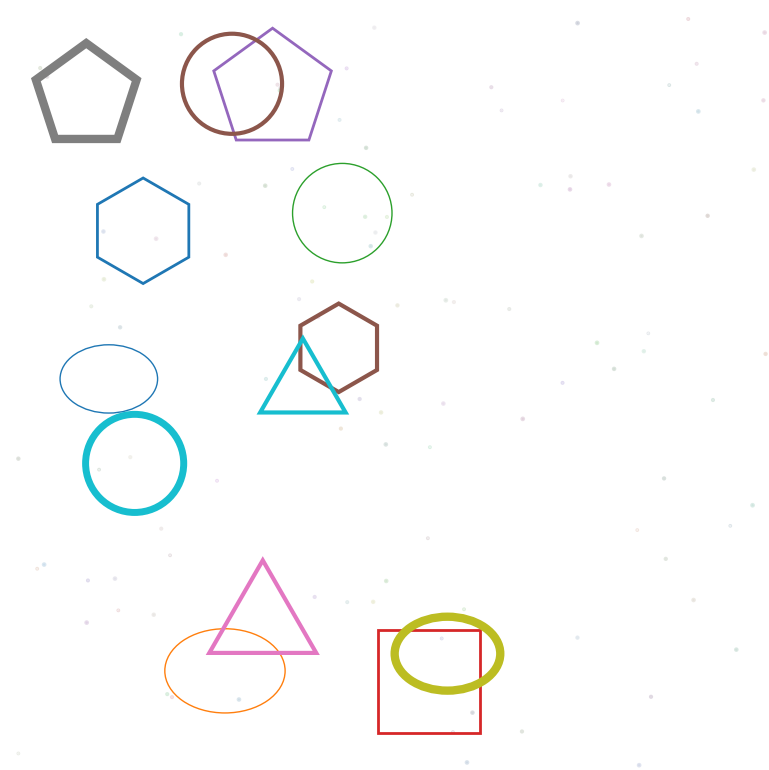[{"shape": "hexagon", "thickness": 1, "radius": 0.34, "center": [0.186, 0.7]}, {"shape": "oval", "thickness": 0.5, "radius": 0.32, "center": [0.141, 0.508]}, {"shape": "oval", "thickness": 0.5, "radius": 0.39, "center": [0.292, 0.129]}, {"shape": "circle", "thickness": 0.5, "radius": 0.32, "center": [0.445, 0.723]}, {"shape": "square", "thickness": 1, "radius": 0.33, "center": [0.557, 0.115]}, {"shape": "pentagon", "thickness": 1, "radius": 0.4, "center": [0.354, 0.883]}, {"shape": "hexagon", "thickness": 1.5, "radius": 0.29, "center": [0.44, 0.548]}, {"shape": "circle", "thickness": 1.5, "radius": 0.33, "center": [0.301, 0.891]}, {"shape": "triangle", "thickness": 1.5, "radius": 0.4, "center": [0.341, 0.192]}, {"shape": "pentagon", "thickness": 3, "radius": 0.34, "center": [0.112, 0.875]}, {"shape": "oval", "thickness": 3, "radius": 0.34, "center": [0.581, 0.151]}, {"shape": "circle", "thickness": 2.5, "radius": 0.32, "center": [0.175, 0.398]}, {"shape": "triangle", "thickness": 1.5, "radius": 0.32, "center": [0.393, 0.496]}]